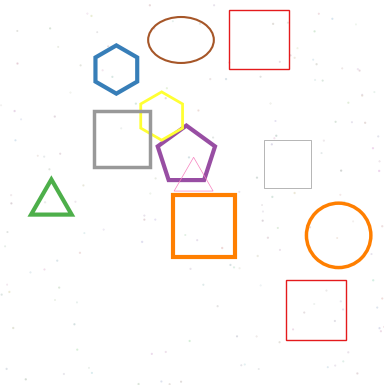[{"shape": "square", "thickness": 1, "radius": 0.39, "center": [0.82, 0.195]}, {"shape": "square", "thickness": 1, "radius": 0.39, "center": [0.673, 0.898]}, {"shape": "hexagon", "thickness": 3, "radius": 0.31, "center": [0.302, 0.819]}, {"shape": "triangle", "thickness": 3, "radius": 0.3, "center": [0.133, 0.473]}, {"shape": "pentagon", "thickness": 3, "radius": 0.39, "center": [0.484, 0.596]}, {"shape": "circle", "thickness": 2.5, "radius": 0.42, "center": [0.88, 0.389]}, {"shape": "square", "thickness": 3, "radius": 0.4, "center": [0.531, 0.413]}, {"shape": "hexagon", "thickness": 2, "radius": 0.31, "center": [0.42, 0.699]}, {"shape": "oval", "thickness": 1.5, "radius": 0.43, "center": [0.47, 0.896]}, {"shape": "triangle", "thickness": 0.5, "radius": 0.29, "center": [0.503, 0.533]}, {"shape": "square", "thickness": 2.5, "radius": 0.37, "center": [0.317, 0.639]}, {"shape": "square", "thickness": 0.5, "radius": 0.31, "center": [0.747, 0.574]}]